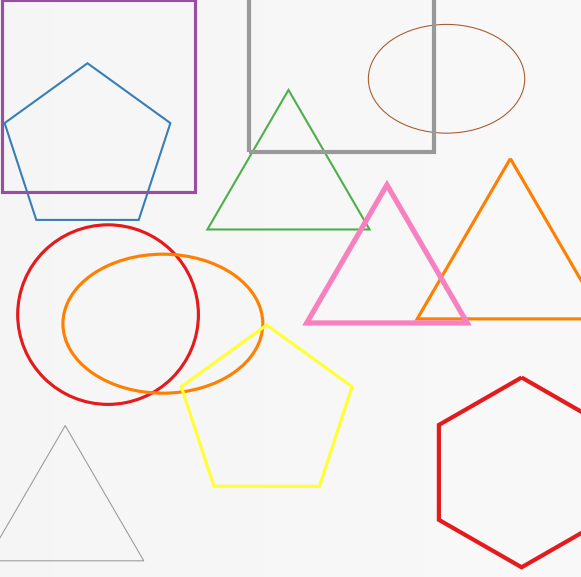[{"shape": "circle", "thickness": 1.5, "radius": 0.78, "center": [0.186, 0.454]}, {"shape": "hexagon", "thickness": 2, "radius": 0.82, "center": [0.897, 0.181]}, {"shape": "pentagon", "thickness": 1, "radius": 0.75, "center": [0.151, 0.74]}, {"shape": "triangle", "thickness": 1, "radius": 0.81, "center": [0.496, 0.682]}, {"shape": "square", "thickness": 1.5, "radius": 0.83, "center": [0.169, 0.833]}, {"shape": "triangle", "thickness": 1.5, "radius": 0.93, "center": [0.878, 0.539]}, {"shape": "oval", "thickness": 1.5, "radius": 0.86, "center": [0.28, 0.439]}, {"shape": "pentagon", "thickness": 1.5, "radius": 0.77, "center": [0.459, 0.282]}, {"shape": "oval", "thickness": 0.5, "radius": 0.67, "center": [0.768, 0.863]}, {"shape": "triangle", "thickness": 2.5, "radius": 0.8, "center": [0.666, 0.52]}, {"shape": "triangle", "thickness": 0.5, "radius": 0.78, "center": [0.112, 0.106]}, {"shape": "square", "thickness": 2, "radius": 0.79, "center": [0.588, 0.894]}]